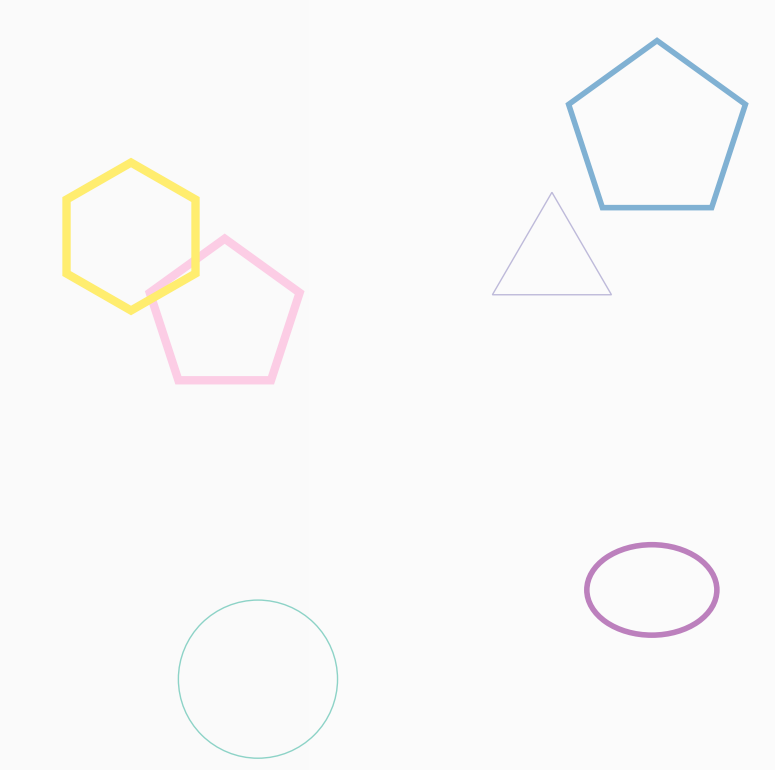[{"shape": "circle", "thickness": 0.5, "radius": 0.51, "center": [0.333, 0.118]}, {"shape": "triangle", "thickness": 0.5, "radius": 0.44, "center": [0.712, 0.662]}, {"shape": "pentagon", "thickness": 2, "radius": 0.6, "center": [0.848, 0.827]}, {"shape": "pentagon", "thickness": 3, "radius": 0.51, "center": [0.29, 0.588]}, {"shape": "oval", "thickness": 2, "radius": 0.42, "center": [0.841, 0.234]}, {"shape": "hexagon", "thickness": 3, "radius": 0.48, "center": [0.169, 0.693]}]